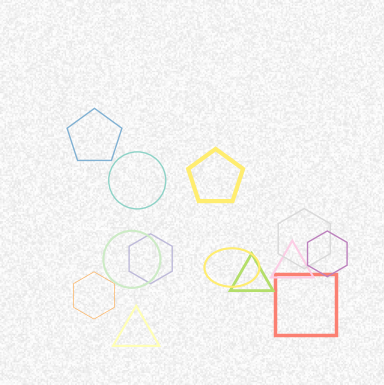[{"shape": "circle", "thickness": 1, "radius": 0.37, "center": [0.357, 0.531]}, {"shape": "triangle", "thickness": 1.5, "radius": 0.35, "center": [0.354, 0.136]}, {"shape": "hexagon", "thickness": 1, "radius": 0.32, "center": [0.391, 0.328]}, {"shape": "square", "thickness": 2.5, "radius": 0.4, "center": [0.794, 0.208]}, {"shape": "pentagon", "thickness": 1, "radius": 0.37, "center": [0.245, 0.644]}, {"shape": "hexagon", "thickness": 0.5, "radius": 0.31, "center": [0.244, 0.233]}, {"shape": "triangle", "thickness": 2, "radius": 0.32, "center": [0.654, 0.277]}, {"shape": "triangle", "thickness": 1.5, "radius": 0.32, "center": [0.759, 0.311]}, {"shape": "hexagon", "thickness": 1, "radius": 0.39, "center": [0.79, 0.38]}, {"shape": "hexagon", "thickness": 1, "radius": 0.3, "center": [0.85, 0.341]}, {"shape": "circle", "thickness": 1.5, "radius": 0.37, "center": [0.343, 0.326]}, {"shape": "pentagon", "thickness": 3, "radius": 0.37, "center": [0.56, 0.538]}, {"shape": "oval", "thickness": 1.5, "radius": 0.36, "center": [0.602, 0.305]}]